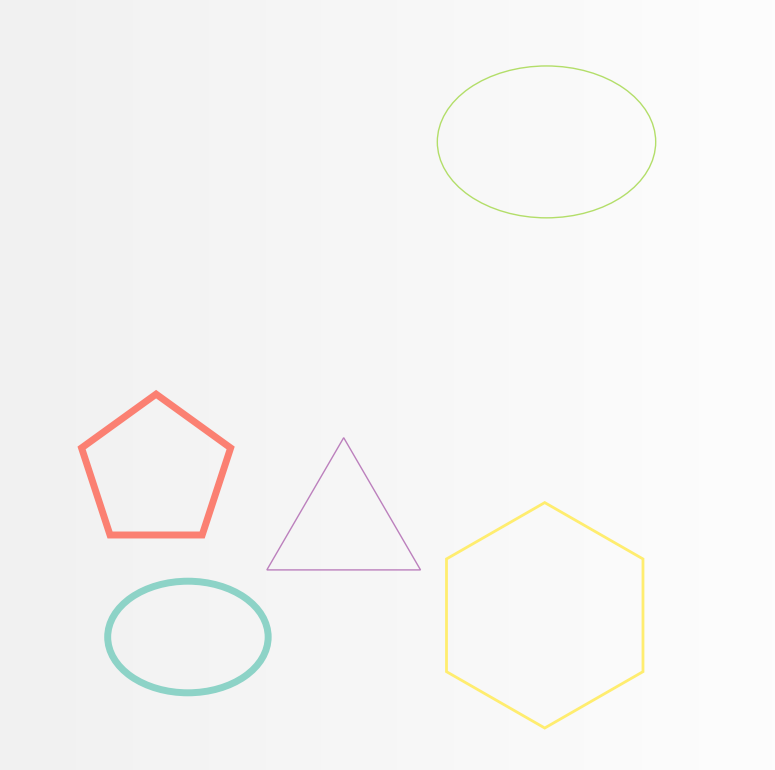[{"shape": "oval", "thickness": 2.5, "radius": 0.52, "center": [0.242, 0.173]}, {"shape": "pentagon", "thickness": 2.5, "radius": 0.51, "center": [0.201, 0.387]}, {"shape": "oval", "thickness": 0.5, "radius": 0.7, "center": [0.705, 0.816]}, {"shape": "triangle", "thickness": 0.5, "radius": 0.57, "center": [0.443, 0.317]}, {"shape": "hexagon", "thickness": 1, "radius": 0.73, "center": [0.703, 0.201]}]